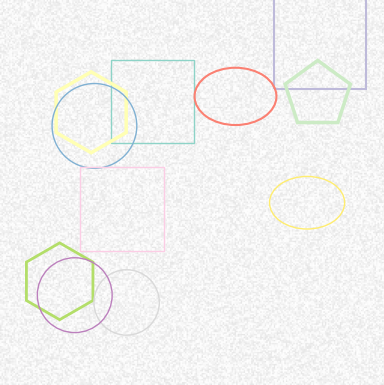[{"shape": "square", "thickness": 1, "radius": 0.54, "center": [0.395, 0.736]}, {"shape": "hexagon", "thickness": 2.5, "radius": 0.53, "center": [0.237, 0.708]}, {"shape": "square", "thickness": 1.5, "radius": 0.59, "center": [0.831, 0.888]}, {"shape": "oval", "thickness": 1.5, "radius": 0.53, "center": [0.612, 0.75]}, {"shape": "circle", "thickness": 1, "radius": 0.55, "center": [0.245, 0.673]}, {"shape": "hexagon", "thickness": 2, "radius": 0.5, "center": [0.155, 0.269]}, {"shape": "square", "thickness": 1, "radius": 0.54, "center": [0.316, 0.457]}, {"shape": "circle", "thickness": 1, "radius": 0.42, "center": [0.329, 0.214]}, {"shape": "circle", "thickness": 1, "radius": 0.49, "center": [0.194, 0.233]}, {"shape": "pentagon", "thickness": 2.5, "radius": 0.45, "center": [0.825, 0.754]}, {"shape": "oval", "thickness": 1, "radius": 0.49, "center": [0.798, 0.473]}]